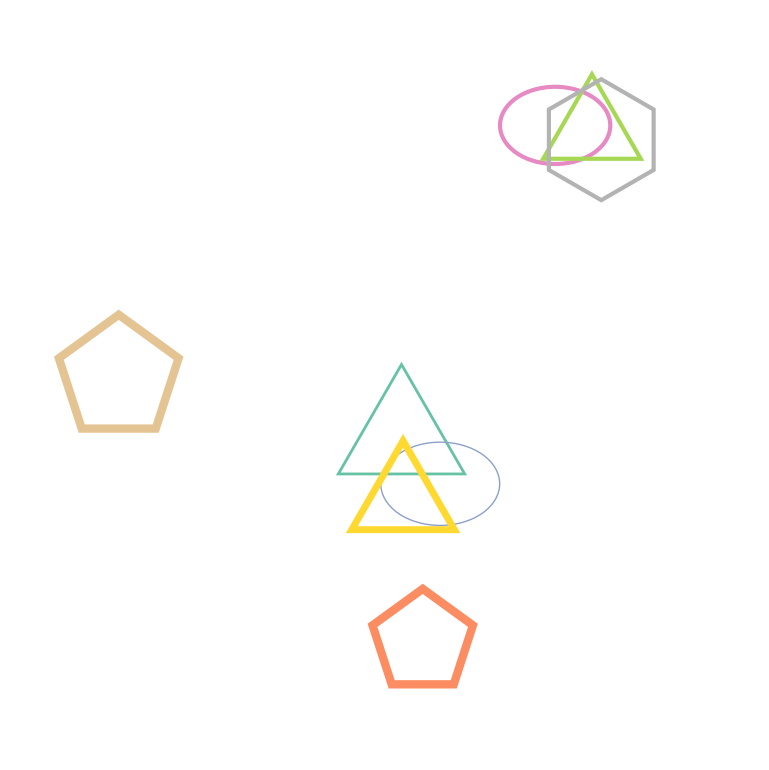[{"shape": "triangle", "thickness": 1, "radius": 0.47, "center": [0.521, 0.432]}, {"shape": "pentagon", "thickness": 3, "radius": 0.34, "center": [0.549, 0.167]}, {"shape": "oval", "thickness": 0.5, "radius": 0.39, "center": [0.572, 0.372]}, {"shape": "oval", "thickness": 1.5, "radius": 0.36, "center": [0.721, 0.837]}, {"shape": "triangle", "thickness": 1.5, "radius": 0.37, "center": [0.769, 0.83]}, {"shape": "triangle", "thickness": 2.5, "radius": 0.38, "center": [0.523, 0.351]}, {"shape": "pentagon", "thickness": 3, "radius": 0.41, "center": [0.154, 0.51]}, {"shape": "hexagon", "thickness": 1.5, "radius": 0.39, "center": [0.781, 0.819]}]